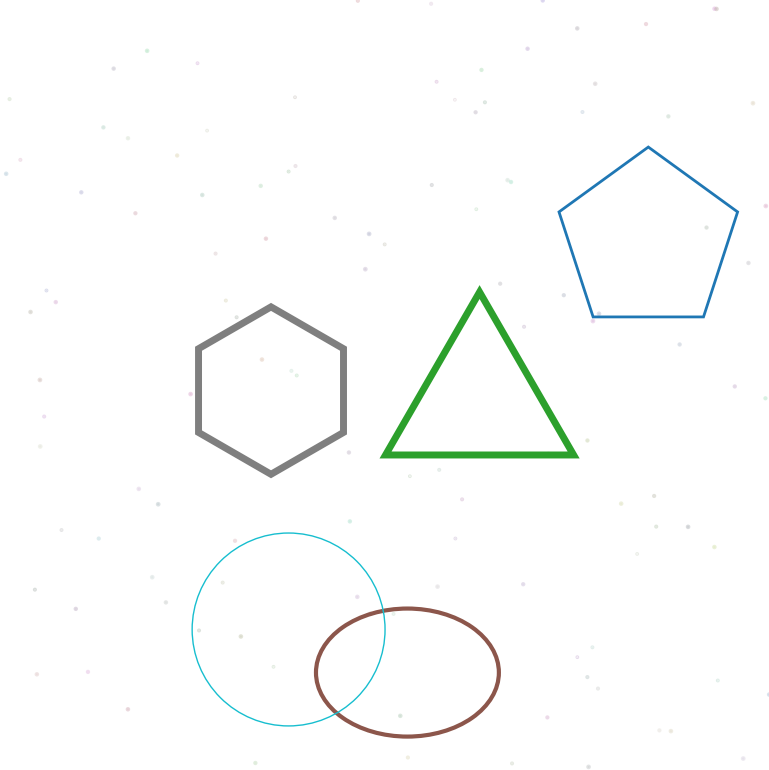[{"shape": "pentagon", "thickness": 1, "radius": 0.61, "center": [0.842, 0.687]}, {"shape": "triangle", "thickness": 2.5, "radius": 0.71, "center": [0.623, 0.48]}, {"shape": "oval", "thickness": 1.5, "radius": 0.59, "center": [0.529, 0.127]}, {"shape": "hexagon", "thickness": 2.5, "radius": 0.54, "center": [0.352, 0.493]}, {"shape": "circle", "thickness": 0.5, "radius": 0.63, "center": [0.375, 0.182]}]